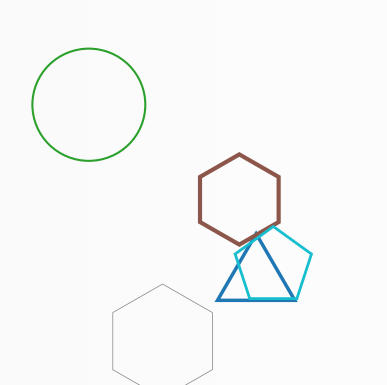[{"shape": "triangle", "thickness": 2.5, "radius": 0.58, "center": [0.661, 0.278]}, {"shape": "circle", "thickness": 1.5, "radius": 0.73, "center": [0.229, 0.728]}, {"shape": "hexagon", "thickness": 3, "radius": 0.59, "center": [0.618, 0.482]}, {"shape": "hexagon", "thickness": 0.5, "radius": 0.74, "center": [0.42, 0.114]}, {"shape": "pentagon", "thickness": 2, "radius": 0.52, "center": [0.705, 0.308]}]